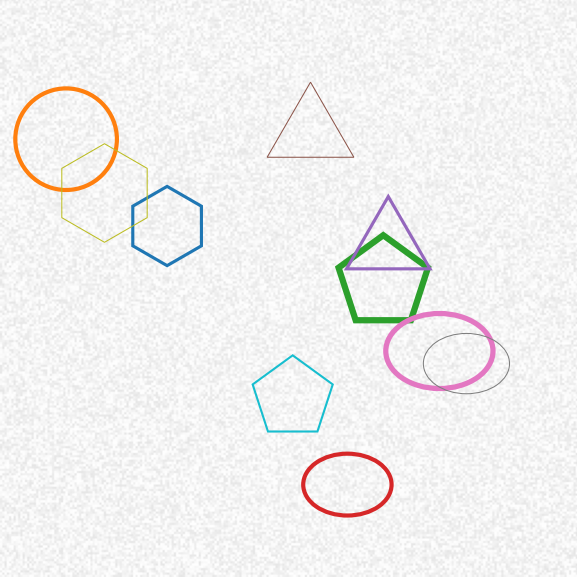[{"shape": "hexagon", "thickness": 1.5, "radius": 0.34, "center": [0.289, 0.608]}, {"shape": "circle", "thickness": 2, "radius": 0.44, "center": [0.114, 0.758]}, {"shape": "pentagon", "thickness": 3, "radius": 0.41, "center": [0.664, 0.51]}, {"shape": "oval", "thickness": 2, "radius": 0.38, "center": [0.602, 0.16]}, {"shape": "triangle", "thickness": 1.5, "radius": 0.42, "center": [0.672, 0.575]}, {"shape": "triangle", "thickness": 0.5, "radius": 0.43, "center": [0.538, 0.77]}, {"shape": "oval", "thickness": 2.5, "radius": 0.46, "center": [0.761, 0.391]}, {"shape": "oval", "thickness": 0.5, "radius": 0.37, "center": [0.808, 0.37]}, {"shape": "hexagon", "thickness": 0.5, "radius": 0.43, "center": [0.181, 0.665]}, {"shape": "pentagon", "thickness": 1, "radius": 0.36, "center": [0.507, 0.311]}]